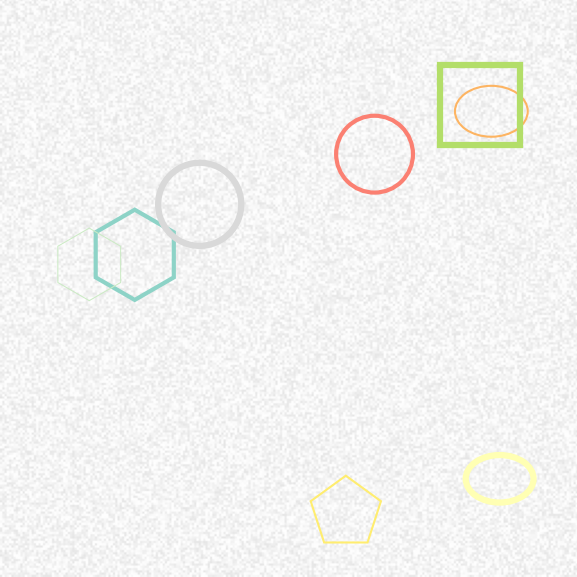[{"shape": "hexagon", "thickness": 2, "radius": 0.39, "center": [0.233, 0.558]}, {"shape": "oval", "thickness": 3, "radius": 0.29, "center": [0.865, 0.17]}, {"shape": "circle", "thickness": 2, "radius": 0.33, "center": [0.649, 0.732]}, {"shape": "oval", "thickness": 1, "radius": 0.31, "center": [0.851, 0.806]}, {"shape": "square", "thickness": 3, "radius": 0.34, "center": [0.831, 0.817]}, {"shape": "circle", "thickness": 3, "radius": 0.36, "center": [0.346, 0.645]}, {"shape": "hexagon", "thickness": 0.5, "radius": 0.31, "center": [0.155, 0.541]}, {"shape": "pentagon", "thickness": 1, "radius": 0.32, "center": [0.599, 0.111]}]